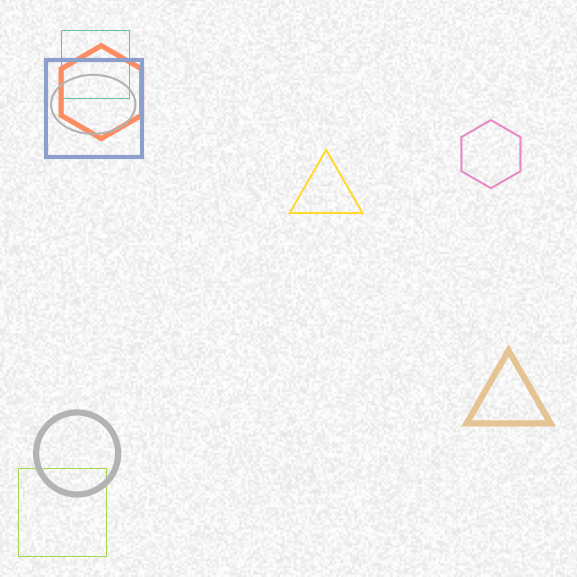[{"shape": "square", "thickness": 0.5, "radius": 0.29, "center": [0.164, 0.888]}, {"shape": "hexagon", "thickness": 2.5, "radius": 0.4, "center": [0.176, 0.84]}, {"shape": "square", "thickness": 2, "radius": 0.42, "center": [0.163, 0.811]}, {"shape": "hexagon", "thickness": 1, "radius": 0.3, "center": [0.85, 0.732]}, {"shape": "square", "thickness": 0.5, "radius": 0.38, "center": [0.107, 0.112]}, {"shape": "triangle", "thickness": 1, "radius": 0.36, "center": [0.565, 0.667]}, {"shape": "triangle", "thickness": 3, "radius": 0.42, "center": [0.881, 0.308]}, {"shape": "circle", "thickness": 3, "radius": 0.36, "center": [0.134, 0.214]}, {"shape": "oval", "thickness": 1, "radius": 0.37, "center": [0.161, 0.818]}]